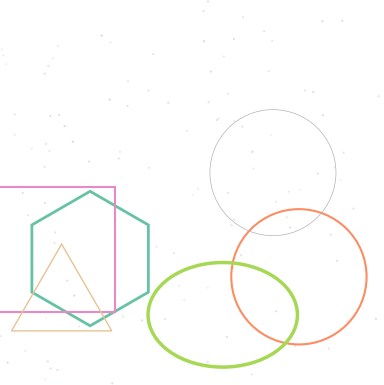[{"shape": "hexagon", "thickness": 2, "radius": 0.87, "center": [0.234, 0.328]}, {"shape": "circle", "thickness": 1.5, "radius": 0.88, "center": [0.776, 0.281]}, {"shape": "square", "thickness": 1.5, "radius": 0.81, "center": [0.136, 0.352]}, {"shape": "oval", "thickness": 2.5, "radius": 0.97, "center": [0.579, 0.182]}, {"shape": "triangle", "thickness": 1, "radius": 0.75, "center": [0.16, 0.216]}, {"shape": "circle", "thickness": 0.5, "radius": 0.82, "center": [0.709, 0.552]}]